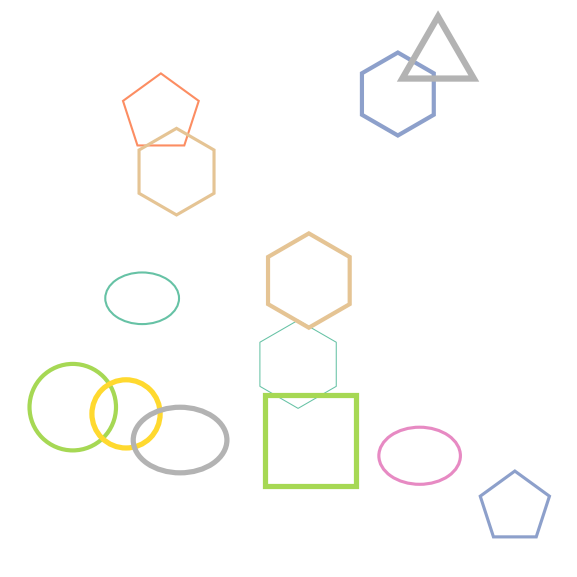[{"shape": "hexagon", "thickness": 0.5, "radius": 0.38, "center": [0.516, 0.368]}, {"shape": "oval", "thickness": 1, "radius": 0.32, "center": [0.246, 0.483]}, {"shape": "pentagon", "thickness": 1, "radius": 0.34, "center": [0.279, 0.803]}, {"shape": "hexagon", "thickness": 2, "radius": 0.36, "center": [0.689, 0.836]}, {"shape": "pentagon", "thickness": 1.5, "radius": 0.32, "center": [0.892, 0.12]}, {"shape": "oval", "thickness": 1.5, "radius": 0.35, "center": [0.727, 0.21]}, {"shape": "square", "thickness": 2.5, "radius": 0.39, "center": [0.538, 0.237]}, {"shape": "circle", "thickness": 2, "radius": 0.37, "center": [0.126, 0.294]}, {"shape": "circle", "thickness": 2.5, "radius": 0.3, "center": [0.218, 0.282]}, {"shape": "hexagon", "thickness": 2, "radius": 0.41, "center": [0.535, 0.513]}, {"shape": "hexagon", "thickness": 1.5, "radius": 0.37, "center": [0.306, 0.702]}, {"shape": "oval", "thickness": 2.5, "radius": 0.41, "center": [0.312, 0.237]}, {"shape": "triangle", "thickness": 3, "radius": 0.36, "center": [0.759, 0.899]}]